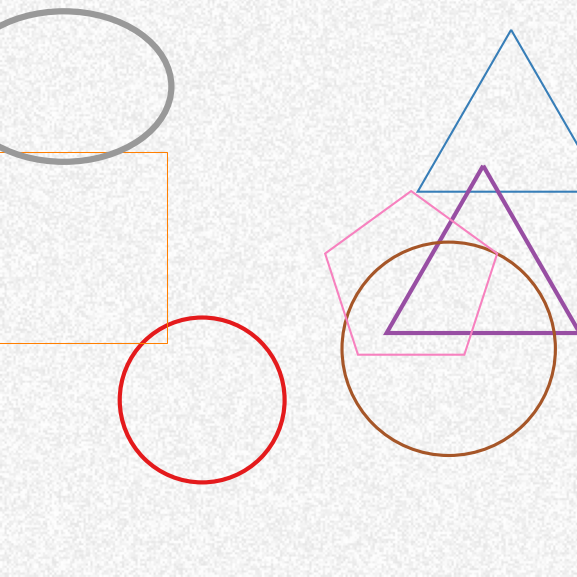[{"shape": "circle", "thickness": 2, "radius": 0.71, "center": [0.35, 0.307]}, {"shape": "triangle", "thickness": 1, "radius": 0.93, "center": [0.885, 0.761]}, {"shape": "triangle", "thickness": 2, "radius": 0.97, "center": [0.837, 0.519]}, {"shape": "square", "thickness": 0.5, "radius": 0.82, "center": [0.125, 0.571]}, {"shape": "circle", "thickness": 1.5, "radius": 0.92, "center": [0.777, 0.395]}, {"shape": "pentagon", "thickness": 1, "radius": 0.78, "center": [0.712, 0.512]}, {"shape": "oval", "thickness": 3, "radius": 0.93, "center": [0.111, 0.849]}]